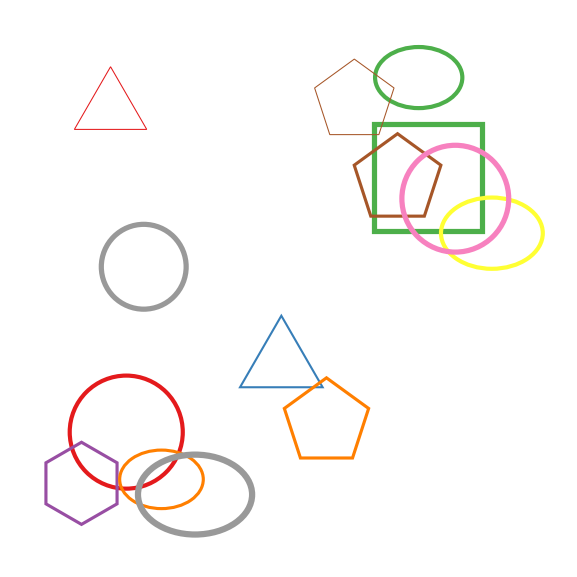[{"shape": "circle", "thickness": 2, "radius": 0.49, "center": [0.219, 0.251]}, {"shape": "triangle", "thickness": 0.5, "radius": 0.36, "center": [0.191, 0.811]}, {"shape": "triangle", "thickness": 1, "radius": 0.41, "center": [0.487, 0.37]}, {"shape": "oval", "thickness": 2, "radius": 0.38, "center": [0.725, 0.865]}, {"shape": "square", "thickness": 2.5, "radius": 0.46, "center": [0.741, 0.692]}, {"shape": "hexagon", "thickness": 1.5, "radius": 0.36, "center": [0.141, 0.162]}, {"shape": "oval", "thickness": 1.5, "radius": 0.36, "center": [0.28, 0.169]}, {"shape": "pentagon", "thickness": 1.5, "radius": 0.38, "center": [0.565, 0.268]}, {"shape": "oval", "thickness": 2, "radius": 0.44, "center": [0.852, 0.595]}, {"shape": "pentagon", "thickness": 1.5, "radius": 0.39, "center": [0.688, 0.689]}, {"shape": "pentagon", "thickness": 0.5, "radius": 0.36, "center": [0.614, 0.825]}, {"shape": "circle", "thickness": 2.5, "radius": 0.46, "center": [0.788, 0.655]}, {"shape": "circle", "thickness": 2.5, "radius": 0.37, "center": [0.249, 0.537]}, {"shape": "oval", "thickness": 3, "radius": 0.49, "center": [0.338, 0.143]}]